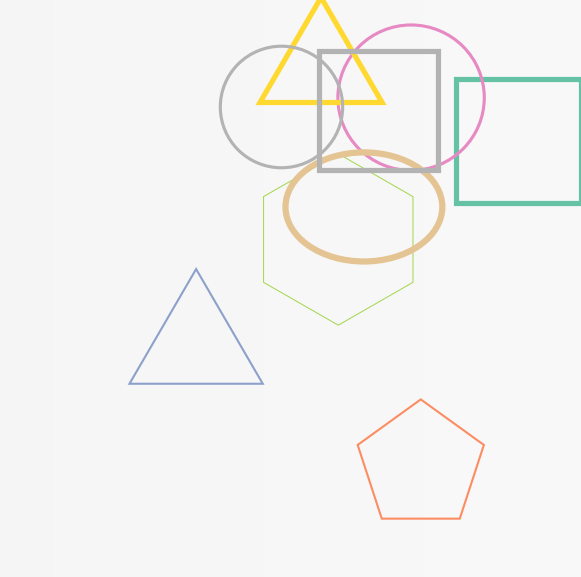[{"shape": "square", "thickness": 2.5, "radius": 0.54, "center": [0.892, 0.755]}, {"shape": "pentagon", "thickness": 1, "radius": 0.57, "center": [0.724, 0.193]}, {"shape": "triangle", "thickness": 1, "radius": 0.66, "center": [0.337, 0.401]}, {"shape": "circle", "thickness": 1.5, "radius": 0.63, "center": [0.707, 0.83]}, {"shape": "hexagon", "thickness": 0.5, "radius": 0.74, "center": [0.582, 0.584]}, {"shape": "triangle", "thickness": 2.5, "radius": 0.61, "center": [0.552, 0.882]}, {"shape": "oval", "thickness": 3, "radius": 0.67, "center": [0.626, 0.641]}, {"shape": "square", "thickness": 2.5, "radius": 0.51, "center": [0.652, 0.808]}, {"shape": "circle", "thickness": 1.5, "radius": 0.53, "center": [0.484, 0.814]}]